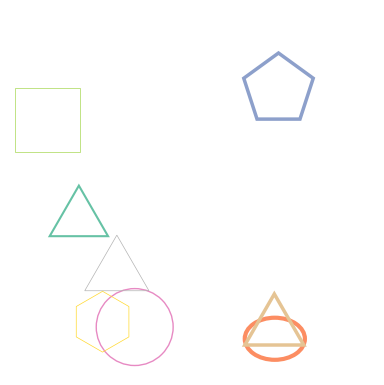[{"shape": "triangle", "thickness": 1.5, "radius": 0.44, "center": [0.205, 0.43]}, {"shape": "oval", "thickness": 3, "radius": 0.39, "center": [0.714, 0.12]}, {"shape": "pentagon", "thickness": 2.5, "radius": 0.47, "center": [0.723, 0.767]}, {"shape": "circle", "thickness": 1, "radius": 0.5, "center": [0.35, 0.151]}, {"shape": "square", "thickness": 0.5, "radius": 0.42, "center": [0.124, 0.688]}, {"shape": "hexagon", "thickness": 0.5, "radius": 0.39, "center": [0.266, 0.164]}, {"shape": "triangle", "thickness": 2.5, "radius": 0.44, "center": [0.713, 0.148]}, {"shape": "triangle", "thickness": 0.5, "radius": 0.48, "center": [0.304, 0.293]}]